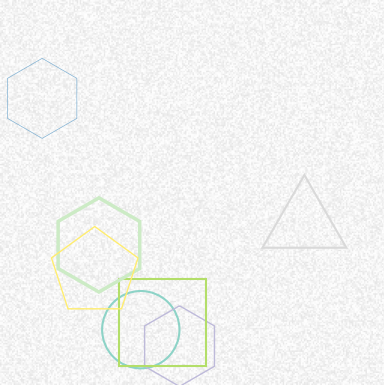[{"shape": "circle", "thickness": 1.5, "radius": 0.5, "center": [0.366, 0.144]}, {"shape": "hexagon", "thickness": 1, "radius": 0.52, "center": [0.466, 0.101]}, {"shape": "hexagon", "thickness": 0.5, "radius": 0.52, "center": [0.11, 0.745]}, {"shape": "square", "thickness": 1.5, "radius": 0.56, "center": [0.422, 0.163]}, {"shape": "triangle", "thickness": 1.5, "radius": 0.63, "center": [0.791, 0.419]}, {"shape": "hexagon", "thickness": 2.5, "radius": 0.61, "center": [0.257, 0.364]}, {"shape": "pentagon", "thickness": 1, "radius": 0.59, "center": [0.246, 0.293]}]